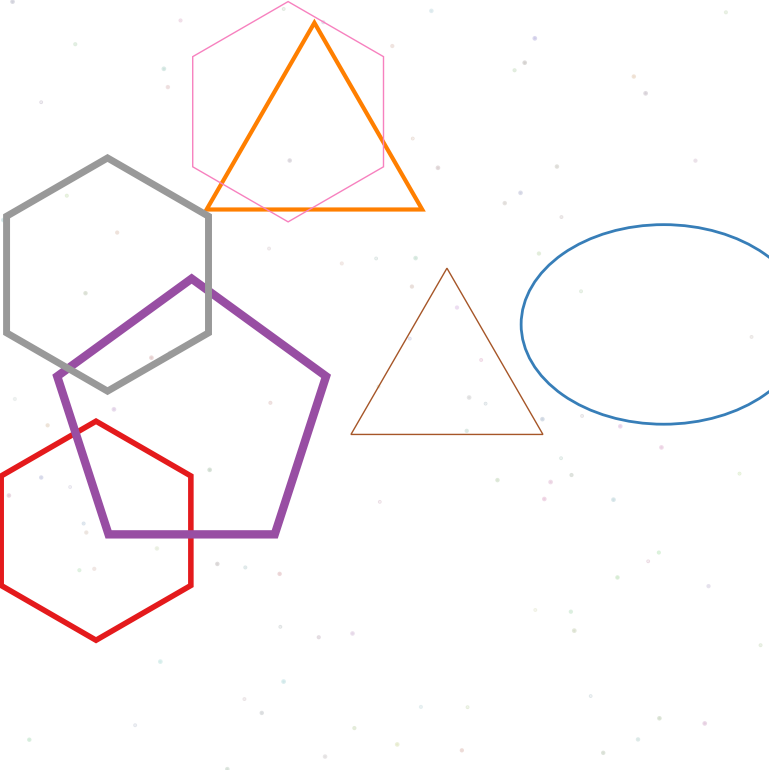[{"shape": "hexagon", "thickness": 2, "radius": 0.71, "center": [0.125, 0.311]}, {"shape": "oval", "thickness": 1, "radius": 0.93, "center": [0.862, 0.579]}, {"shape": "pentagon", "thickness": 3, "radius": 0.92, "center": [0.249, 0.455]}, {"shape": "triangle", "thickness": 1.5, "radius": 0.81, "center": [0.408, 0.809]}, {"shape": "triangle", "thickness": 0.5, "radius": 0.72, "center": [0.58, 0.508]}, {"shape": "hexagon", "thickness": 0.5, "radius": 0.72, "center": [0.374, 0.855]}, {"shape": "hexagon", "thickness": 2.5, "radius": 0.76, "center": [0.14, 0.643]}]